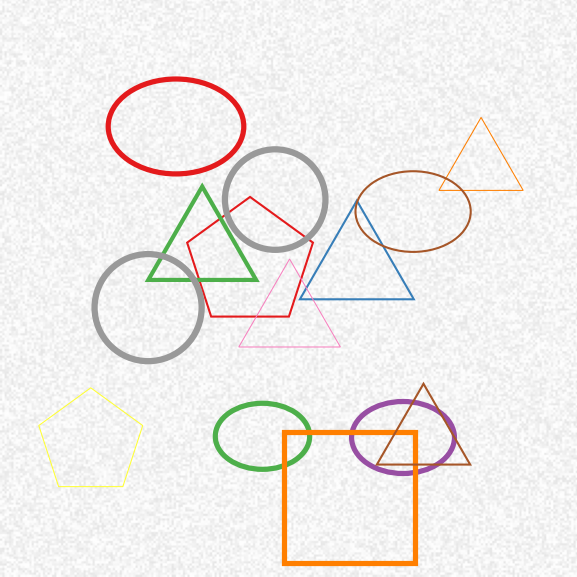[{"shape": "oval", "thickness": 2.5, "radius": 0.59, "center": [0.305, 0.78]}, {"shape": "pentagon", "thickness": 1, "radius": 0.57, "center": [0.433, 0.544]}, {"shape": "triangle", "thickness": 1, "radius": 0.57, "center": [0.618, 0.538]}, {"shape": "triangle", "thickness": 2, "radius": 0.54, "center": [0.35, 0.568]}, {"shape": "oval", "thickness": 2.5, "radius": 0.41, "center": [0.454, 0.244]}, {"shape": "oval", "thickness": 2.5, "radius": 0.45, "center": [0.698, 0.242]}, {"shape": "square", "thickness": 2.5, "radius": 0.57, "center": [0.605, 0.137]}, {"shape": "triangle", "thickness": 0.5, "radius": 0.42, "center": [0.833, 0.712]}, {"shape": "pentagon", "thickness": 0.5, "radius": 0.47, "center": [0.157, 0.233]}, {"shape": "triangle", "thickness": 1, "radius": 0.47, "center": [0.733, 0.241]}, {"shape": "oval", "thickness": 1, "radius": 0.5, "center": [0.715, 0.633]}, {"shape": "triangle", "thickness": 0.5, "radius": 0.51, "center": [0.501, 0.449]}, {"shape": "circle", "thickness": 3, "radius": 0.46, "center": [0.256, 0.466]}, {"shape": "circle", "thickness": 3, "radius": 0.44, "center": [0.477, 0.654]}]